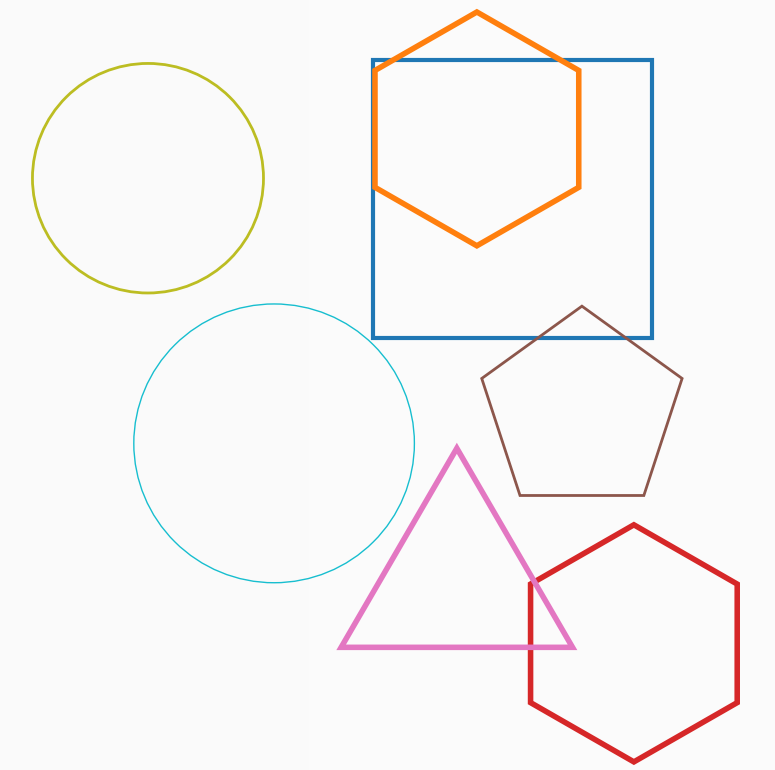[{"shape": "square", "thickness": 1.5, "radius": 0.9, "center": [0.661, 0.742]}, {"shape": "hexagon", "thickness": 2, "radius": 0.76, "center": [0.615, 0.833]}, {"shape": "hexagon", "thickness": 2, "radius": 0.77, "center": [0.818, 0.164]}, {"shape": "pentagon", "thickness": 1, "radius": 0.68, "center": [0.751, 0.466]}, {"shape": "triangle", "thickness": 2, "radius": 0.86, "center": [0.589, 0.245]}, {"shape": "circle", "thickness": 1, "radius": 0.75, "center": [0.191, 0.769]}, {"shape": "circle", "thickness": 0.5, "radius": 0.91, "center": [0.354, 0.424]}]